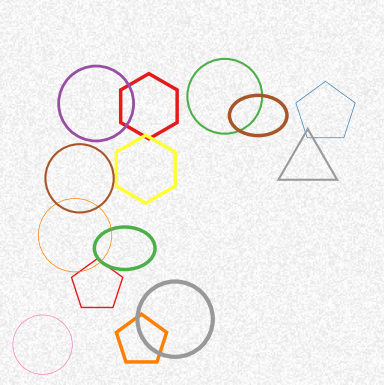[{"shape": "pentagon", "thickness": 1, "radius": 0.35, "center": [0.252, 0.258]}, {"shape": "hexagon", "thickness": 2.5, "radius": 0.42, "center": [0.387, 0.724]}, {"shape": "pentagon", "thickness": 0.5, "radius": 0.41, "center": [0.845, 0.708]}, {"shape": "circle", "thickness": 1.5, "radius": 0.49, "center": [0.584, 0.75]}, {"shape": "oval", "thickness": 2.5, "radius": 0.39, "center": [0.324, 0.355]}, {"shape": "circle", "thickness": 2, "radius": 0.49, "center": [0.25, 0.731]}, {"shape": "pentagon", "thickness": 2.5, "radius": 0.34, "center": [0.367, 0.115]}, {"shape": "circle", "thickness": 0.5, "radius": 0.48, "center": [0.195, 0.389]}, {"shape": "hexagon", "thickness": 2.5, "radius": 0.44, "center": [0.379, 0.561]}, {"shape": "circle", "thickness": 1.5, "radius": 0.44, "center": [0.207, 0.537]}, {"shape": "oval", "thickness": 2.5, "radius": 0.37, "center": [0.671, 0.7]}, {"shape": "circle", "thickness": 0.5, "radius": 0.39, "center": [0.111, 0.105]}, {"shape": "circle", "thickness": 3, "radius": 0.49, "center": [0.455, 0.171]}, {"shape": "triangle", "thickness": 1.5, "radius": 0.44, "center": [0.799, 0.577]}]